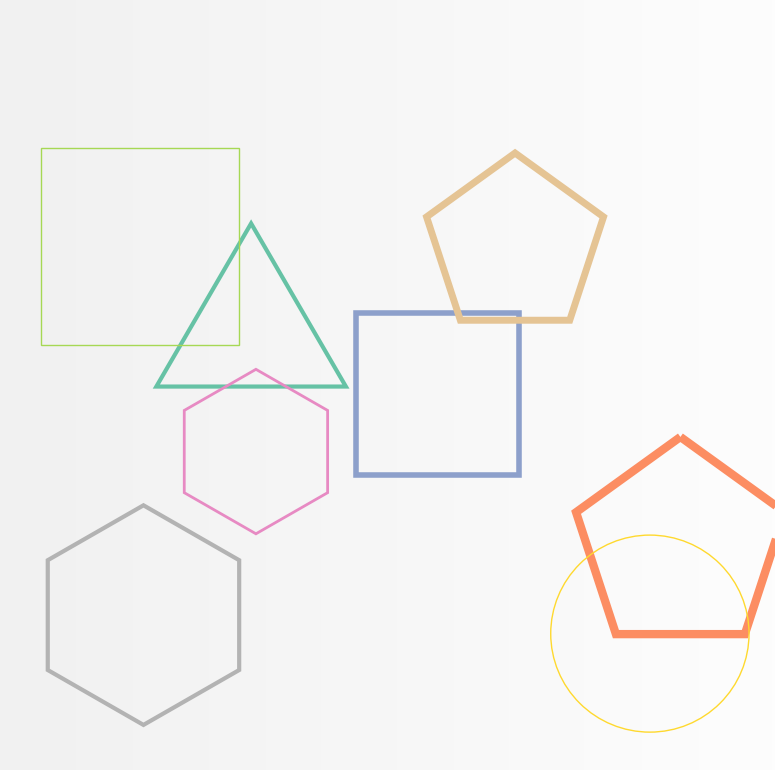[{"shape": "triangle", "thickness": 1.5, "radius": 0.71, "center": [0.324, 0.569]}, {"shape": "pentagon", "thickness": 3, "radius": 0.71, "center": [0.878, 0.291]}, {"shape": "square", "thickness": 2, "radius": 0.53, "center": [0.564, 0.488]}, {"shape": "hexagon", "thickness": 1, "radius": 0.53, "center": [0.33, 0.414]}, {"shape": "square", "thickness": 0.5, "radius": 0.64, "center": [0.181, 0.68]}, {"shape": "circle", "thickness": 0.5, "radius": 0.64, "center": [0.839, 0.177]}, {"shape": "pentagon", "thickness": 2.5, "radius": 0.6, "center": [0.665, 0.681]}, {"shape": "hexagon", "thickness": 1.5, "radius": 0.71, "center": [0.185, 0.201]}]